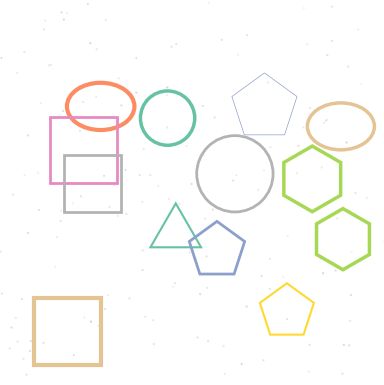[{"shape": "triangle", "thickness": 1.5, "radius": 0.38, "center": [0.457, 0.396]}, {"shape": "circle", "thickness": 2.5, "radius": 0.35, "center": [0.435, 0.693]}, {"shape": "oval", "thickness": 3, "radius": 0.44, "center": [0.261, 0.724]}, {"shape": "pentagon", "thickness": 2, "radius": 0.38, "center": [0.564, 0.349]}, {"shape": "pentagon", "thickness": 0.5, "radius": 0.44, "center": [0.687, 0.722]}, {"shape": "square", "thickness": 2, "radius": 0.43, "center": [0.217, 0.611]}, {"shape": "hexagon", "thickness": 2.5, "radius": 0.43, "center": [0.811, 0.535]}, {"shape": "hexagon", "thickness": 2.5, "radius": 0.4, "center": [0.891, 0.379]}, {"shape": "pentagon", "thickness": 1.5, "radius": 0.37, "center": [0.745, 0.19]}, {"shape": "oval", "thickness": 2.5, "radius": 0.44, "center": [0.885, 0.672]}, {"shape": "square", "thickness": 3, "radius": 0.43, "center": [0.174, 0.138]}, {"shape": "circle", "thickness": 2, "radius": 0.5, "center": [0.61, 0.549]}, {"shape": "square", "thickness": 2, "radius": 0.37, "center": [0.24, 0.523]}]